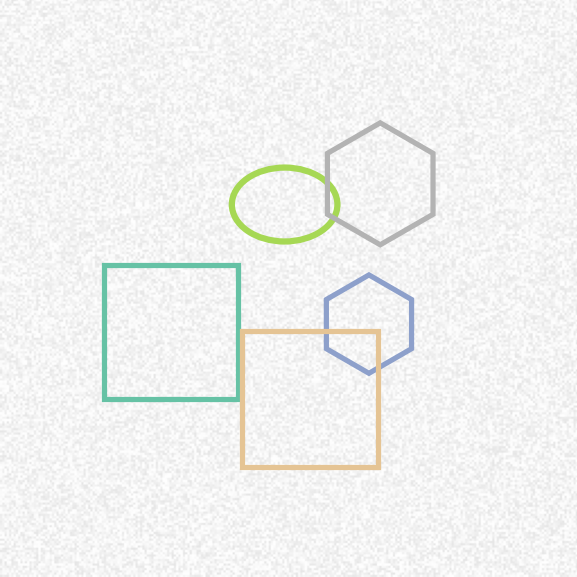[{"shape": "square", "thickness": 2.5, "radius": 0.58, "center": [0.296, 0.424]}, {"shape": "hexagon", "thickness": 2.5, "radius": 0.43, "center": [0.639, 0.438]}, {"shape": "oval", "thickness": 3, "radius": 0.46, "center": [0.493, 0.645]}, {"shape": "square", "thickness": 2.5, "radius": 0.59, "center": [0.536, 0.308]}, {"shape": "hexagon", "thickness": 2.5, "radius": 0.53, "center": [0.658, 0.681]}]